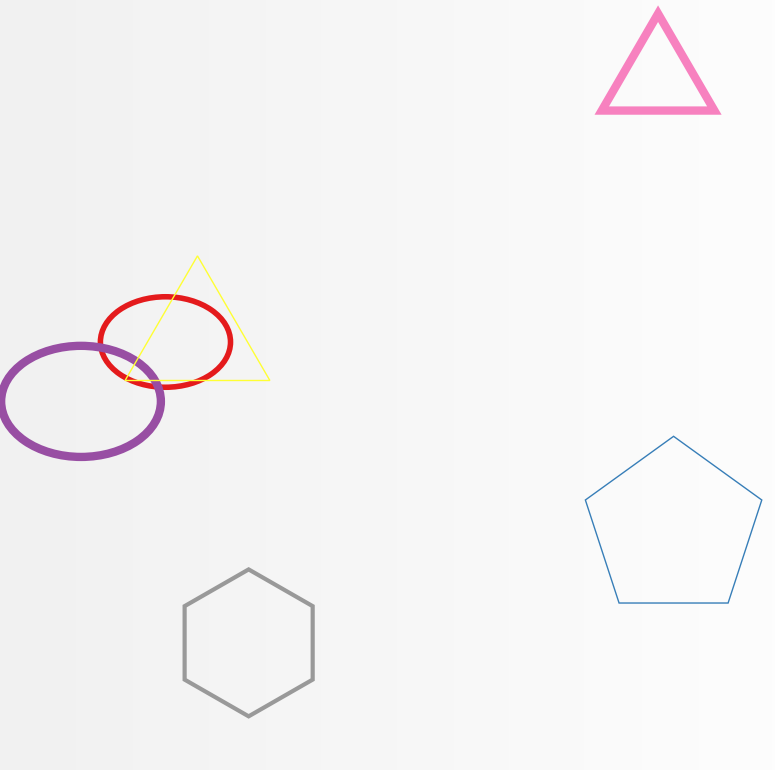[{"shape": "oval", "thickness": 2, "radius": 0.42, "center": [0.213, 0.556]}, {"shape": "pentagon", "thickness": 0.5, "radius": 0.6, "center": [0.869, 0.314]}, {"shape": "oval", "thickness": 3, "radius": 0.52, "center": [0.105, 0.479]}, {"shape": "triangle", "thickness": 0.5, "radius": 0.54, "center": [0.255, 0.56]}, {"shape": "triangle", "thickness": 3, "radius": 0.42, "center": [0.849, 0.898]}, {"shape": "hexagon", "thickness": 1.5, "radius": 0.48, "center": [0.321, 0.165]}]